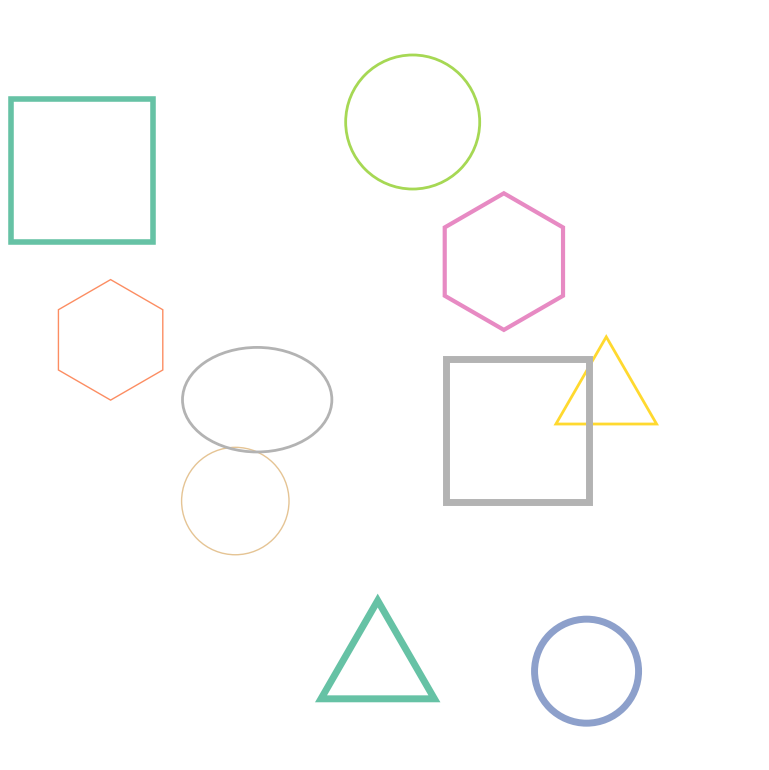[{"shape": "square", "thickness": 2, "radius": 0.46, "center": [0.106, 0.778]}, {"shape": "triangle", "thickness": 2.5, "radius": 0.43, "center": [0.491, 0.135]}, {"shape": "hexagon", "thickness": 0.5, "radius": 0.39, "center": [0.144, 0.559]}, {"shape": "circle", "thickness": 2.5, "radius": 0.34, "center": [0.762, 0.128]}, {"shape": "hexagon", "thickness": 1.5, "radius": 0.44, "center": [0.654, 0.66]}, {"shape": "circle", "thickness": 1, "radius": 0.44, "center": [0.536, 0.842]}, {"shape": "triangle", "thickness": 1, "radius": 0.38, "center": [0.787, 0.487]}, {"shape": "circle", "thickness": 0.5, "radius": 0.35, "center": [0.306, 0.349]}, {"shape": "square", "thickness": 2.5, "radius": 0.46, "center": [0.673, 0.44]}, {"shape": "oval", "thickness": 1, "radius": 0.48, "center": [0.334, 0.481]}]